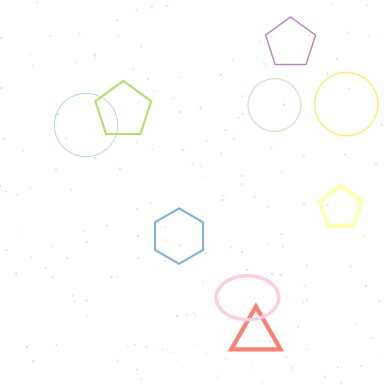[{"shape": "circle", "thickness": 0.5, "radius": 0.41, "center": [0.223, 0.675]}, {"shape": "pentagon", "thickness": 3, "radius": 0.29, "center": [0.885, 0.46]}, {"shape": "triangle", "thickness": 3, "radius": 0.37, "center": [0.665, 0.13]}, {"shape": "hexagon", "thickness": 1.5, "radius": 0.36, "center": [0.465, 0.387]}, {"shape": "pentagon", "thickness": 1.5, "radius": 0.38, "center": [0.32, 0.714]}, {"shape": "oval", "thickness": 2.5, "radius": 0.41, "center": [0.643, 0.227]}, {"shape": "pentagon", "thickness": 1, "radius": 0.34, "center": [0.755, 0.888]}, {"shape": "circle", "thickness": 1, "radius": 0.34, "center": [0.713, 0.727]}, {"shape": "circle", "thickness": 1, "radius": 0.41, "center": [0.899, 0.73]}]